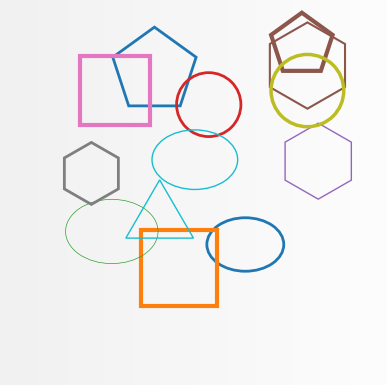[{"shape": "oval", "thickness": 2, "radius": 0.5, "center": [0.633, 0.365]}, {"shape": "pentagon", "thickness": 2, "radius": 0.57, "center": [0.399, 0.816]}, {"shape": "square", "thickness": 3, "radius": 0.49, "center": [0.462, 0.304]}, {"shape": "oval", "thickness": 0.5, "radius": 0.6, "center": [0.289, 0.399]}, {"shape": "circle", "thickness": 2, "radius": 0.42, "center": [0.539, 0.728]}, {"shape": "hexagon", "thickness": 1, "radius": 0.49, "center": [0.821, 0.581]}, {"shape": "pentagon", "thickness": 3, "radius": 0.42, "center": [0.779, 0.883]}, {"shape": "hexagon", "thickness": 1.5, "radius": 0.56, "center": [0.793, 0.83]}, {"shape": "square", "thickness": 3, "radius": 0.45, "center": [0.297, 0.766]}, {"shape": "hexagon", "thickness": 2, "radius": 0.4, "center": [0.236, 0.55]}, {"shape": "circle", "thickness": 2.5, "radius": 0.47, "center": [0.793, 0.765]}, {"shape": "oval", "thickness": 1, "radius": 0.55, "center": [0.503, 0.585]}, {"shape": "triangle", "thickness": 1, "radius": 0.5, "center": [0.412, 0.432]}]